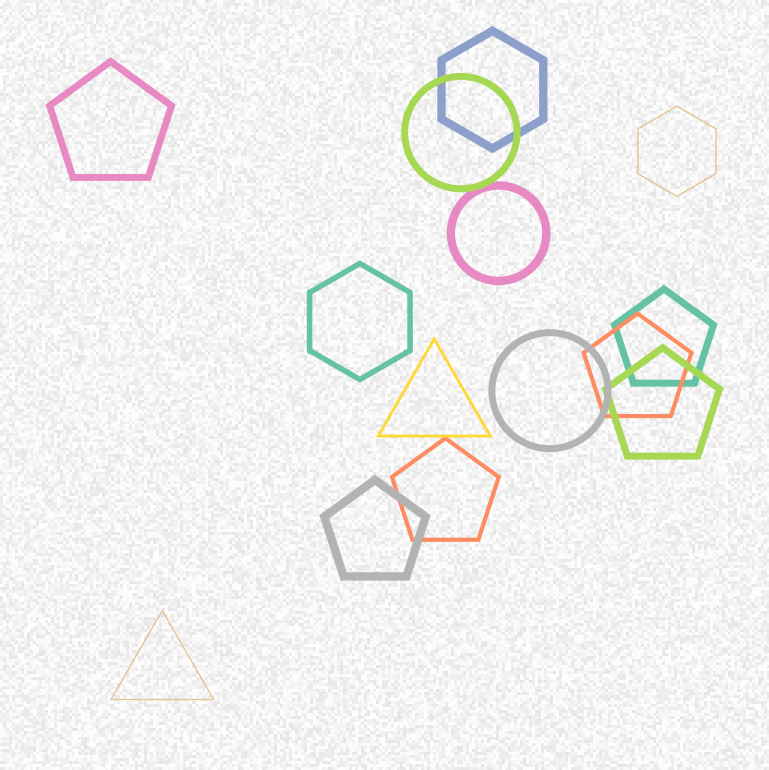[{"shape": "pentagon", "thickness": 2.5, "radius": 0.34, "center": [0.862, 0.557]}, {"shape": "hexagon", "thickness": 2, "radius": 0.38, "center": [0.467, 0.582]}, {"shape": "pentagon", "thickness": 1.5, "radius": 0.36, "center": [0.578, 0.358]}, {"shape": "pentagon", "thickness": 1.5, "radius": 0.37, "center": [0.828, 0.519]}, {"shape": "hexagon", "thickness": 3, "radius": 0.38, "center": [0.639, 0.884]}, {"shape": "circle", "thickness": 3, "radius": 0.31, "center": [0.648, 0.697]}, {"shape": "pentagon", "thickness": 2.5, "radius": 0.42, "center": [0.144, 0.837]}, {"shape": "circle", "thickness": 2.5, "radius": 0.36, "center": [0.599, 0.828]}, {"shape": "pentagon", "thickness": 2.5, "radius": 0.39, "center": [0.86, 0.471]}, {"shape": "triangle", "thickness": 1, "radius": 0.42, "center": [0.564, 0.476]}, {"shape": "triangle", "thickness": 0.5, "radius": 0.38, "center": [0.211, 0.13]}, {"shape": "hexagon", "thickness": 0.5, "radius": 0.29, "center": [0.879, 0.804]}, {"shape": "pentagon", "thickness": 3, "radius": 0.35, "center": [0.487, 0.307]}, {"shape": "circle", "thickness": 2.5, "radius": 0.38, "center": [0.714, 0.493]}]